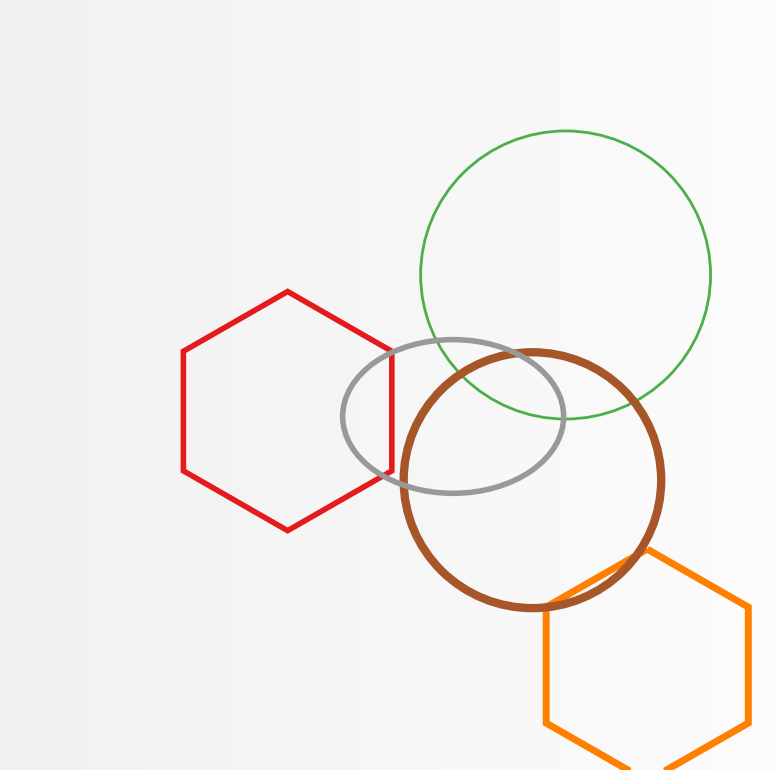[{"shape": "hexagon", "thickness": 2, "radius": 0.78, "center": [0.371, 0.466]}, {"shape": "circle", "thickness": 1, "radius": 0.94, "center": [0.73, 0.643]}, {"shape": "hexagon", "thickness": 2.5, "radius": 0.75, "center": [0.835, 0.136]}, {"shape": "circle", "thickness": 3, "radius": 0.83, "center": [0.687, 0.376]}, {"shape": "oval", "thickness": 2, "radius": 0.71, "center": [0.585, 0.459]}]